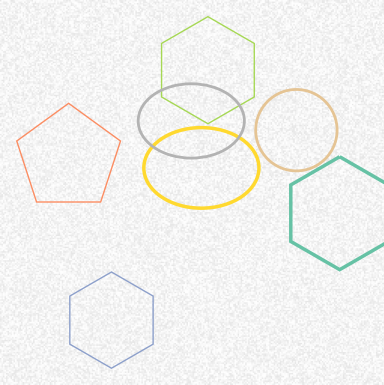[{"shape": "hexagon", "thickness": 2.5, "radius": 0.73, "center": [0.882, 0.446]}, {"shape": "pentagon", "thickness": 1, "radius": 0.71, "center": [0.178, 0.59]}, {"shape": "hexagon", "thickness": 1, "radius": 0.62, "center": [0.29, 0.169]}, {"shape": "hexagon", "thickness": 1, "radius": 0.7, "center": [0.54, 0.818]}, {"shape": "oval", "thickness": 2.5, "radius": 0.75, "center": [0.523, 0.564]}, {"shape": "circle", "thickness": 2, "radius": 0.53, "center": [0.77, 0.662]}, {"shape": "oval", "thickness": 2, "radius": 0.69, "center": [0.497, 0.686]}]